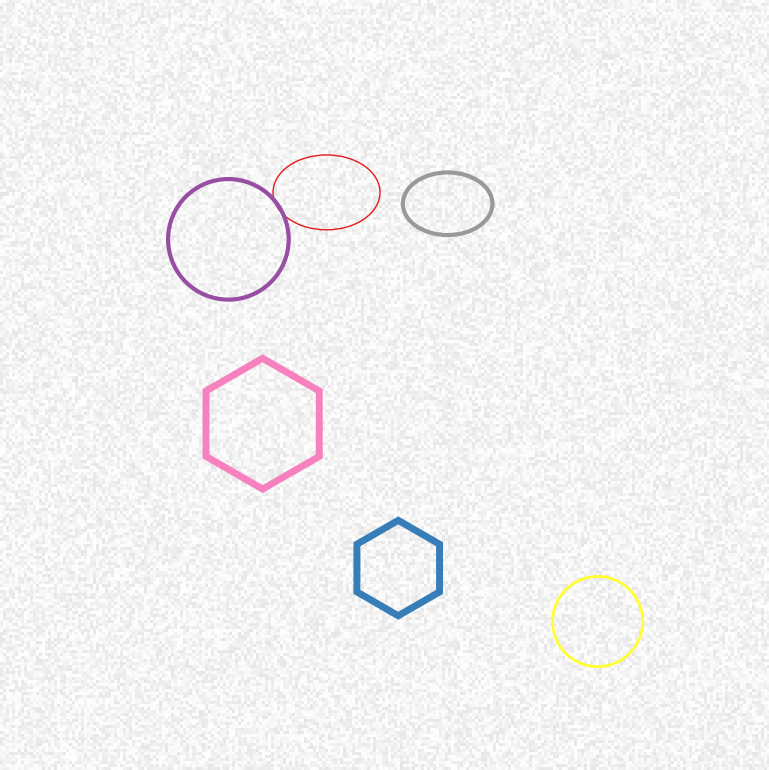[{"shape": "oval", "thickness": 0.5, "radius": 0.35, "center": [0.424, 0.75]}, {"shape": "hexagon", "thickness": 2.5, "radius": 0.31, "center": [0.517, 0.262]}, {"shape": "circle", "thickness": 1.5, "radius": 0.39, "center": [0.297, 0.689]}, {"shape": "circle", "thickness": 1, "radius": 0.29, "center": [0.776, 0.193]}, {"shape": "hexagon", "thickness": 2.5, "radius": 0.42, "center": [0.341, 0.45]}, {"shape": "oval", "thickness": 1.5, "radius": 0.29, "center": [0.581, 0.735]}]